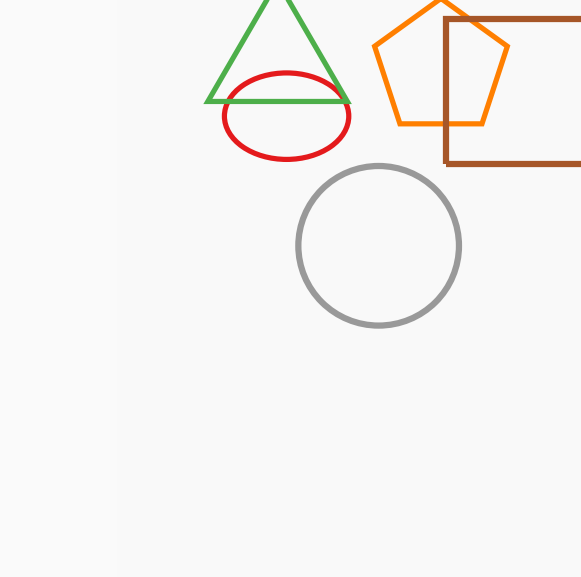[{"shape": "oval", "thickness": 2.5, "radius": 0.53, "center": [0.493, 0.798]}, {"shape": "triangle", "thickness": 2.5, "radius": 0.69, "center": [0.478, 0.893]}, {"shape": "pentagon", "thickness": 2.5, "radius": 0.6, "center": [0.759, 0.882]}, {"shape": "square", "thickness": 3, "radius": 0.62, "center": [0.893, 0.841]}, {"shape": "circle", "thickness": 3, "radius": 0.69, "center": [0.651, 0.574]}]